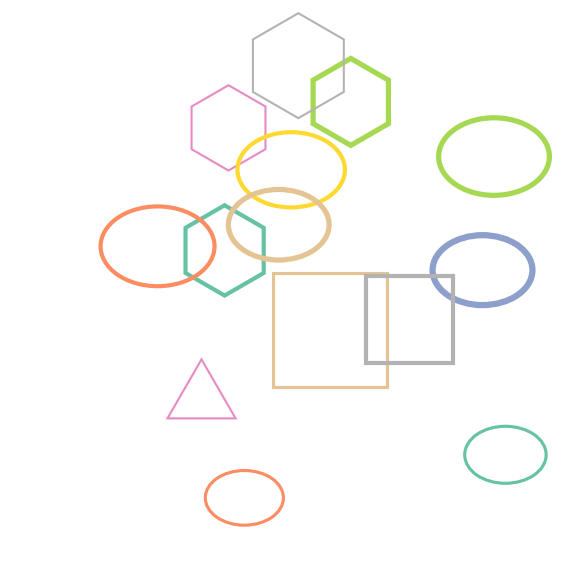[{"shape": "oval", "thickness": 1.5, "radius": 0.35, "center": [0.875, 0.212]}, {"shape": "hexagon", "thickness": 2, "radius": 0.39, "center": [0.389, 0.566]}, {"shape": "oval", "thickness": 1.5, "radius": 0.34, "center": [0.423, 0.137]}, {"shape": "oval", "thickness": 2, "radius": 0.49, "center": [0.273, 0.573]}, {"shape": "oval", "thickness": 3, "radius": 0.43, "center": [0.836, 0.531]}, {"shape": "triangle", "thickness": 1, "radius": 0.34, "center": [0.349, 0.309]}, {"shape": "hexagon", "thickness": 1, "radius": 0.37, "center": [0.396, 0.778]}, {"shape": "hexagon", "thickness": 2.5, "radius": 0.38, "center": [0.607, 0.823]}, {"shape": "oval", "thickness": 2.5, "radius": 0.48, "center": [0.855, 0.728]}, {"shape": "oval", "thickness": 2, "radius": 0.47, "center": [0.504, 0.705]}, {"shape": "square", "thickness": 1.5, "radius": 0.49, "center": [0.572, 0.428]}, {"shape": "oval", "thickness": 2.5, "radius": 0.44, "center": [0.483, 0.61]}, {"shape": "hexagon", "thickness": 1, "radius": 0.45, "center": [0.517, 0.885]}, {"shape": "square", "thickness": 2, "radius": 0.38, "center": [0.71, 0.446]}]